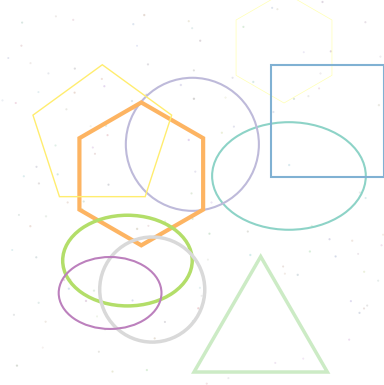[{"shape": "oval", "thickness": 1.5, "radius": 1.0, "center": [0.751, 0.543]}, {"shape": "hexagon", "thickness": 0.5, "radius": 0.72, "center": [0.738, 0.876]}, {"shape": "circle", "thickness": 1.5, "radius": 0.86, "center": [0.5, 0.625]}, {"shape": "square", "thickness": 1.5, "radius": 0.73, "center": [0.85, 0.685]}, {"shape": "hexagon", "thickness": 3, "radius": 0.93, "center": [0.367, 0.548]}, {"shape": "oval", "thickness": 2.5, "radius": 0.84, "center": [0.331, 0.323]}, {"shape": "circle", "thickness": 2.5, "radius": 0.68, "center": [0.395, 0.248]}, {"shape": "oval", "thickness": 1.5, "radius": 0.67, "center": [0.286, 0.239]}, {"shape": "triangle", "thickness": 2.5, "radius": 1.0, "center": [0.677, 0.134]}, {"shape": "pentagon", "thickness": 1, "radius": 0.95, "center": [0.266, 0.642]}]